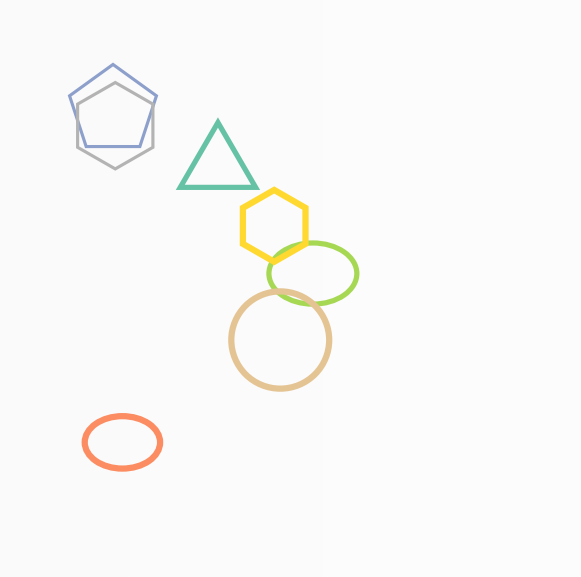[{"shape": "triangle", "thickness": 2.5, "radius": 0.37, "center": [0.375, 0.712]}, {"shape": "oval", "thickness": 3, "radius": 0.32, "center": [0.211, 0.233]}, {"shape": "pentagon", "thickness": 1.5, "radius": 0.39, "center": [0.194, 0.809]}, {"shape": "oval", "thickness": 2.5, "radius": 0.38, "center": [0.538, 0.525]}, {"shape": "hexagon", "thickness": 3, "radius": 0.31, "center": [0.472, 0.608]}, {"shape": "circle", "thickness": 3, "radius": 0.42, "center": [0.482, 0.41]}, {"shape": "hexagon", "thickness": 1.5, "radius": 0.37, "center": [0.198, 0.781]}]